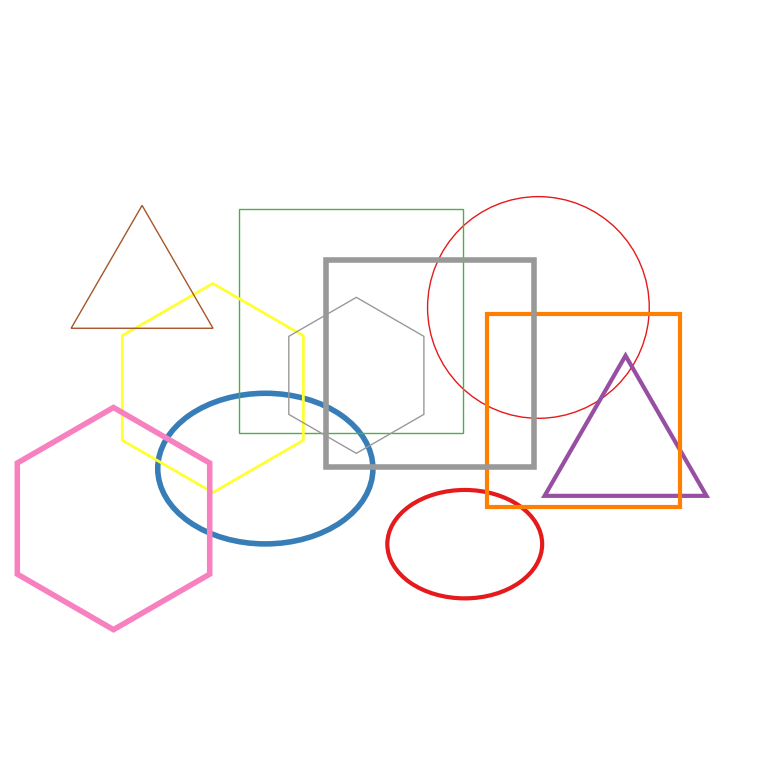[{"shape": "circle", "thickness": 0.5, "radius": 0.72, "center": [0.699, 0.601]}, {"shape": "oval", "thickness": 1.5, "radius": 0.5, "center": [0.604, 0.293]}, {"shape": "oval", "thickness": 2, "radius": 0.7, "center": [0.345, 0.391]}, {"shape": "square", "thickness": 0.5, "radius": 0.73, "center": [0.456, 0.583]}, {"shape": "triangle", "thickness": 1.5, "radius": 0.61, "center": [0.812, 0.417]}, {"shape": "square", "thickness": 1.5, "radius": 0.63, "center": [0.758, 0.467]}, {"shape": "hexagon", "thickness": 1, "radius": 0.68, "center": [0.276, 0.496]}, {"shape": "triangle", "thickness": 0.5, "radius": 0.53, "center": [0.185, 0.627]}, {"shape": "hexagon", "thickness": 2, "radius": 0.72, "center": [0.147, 0.327]}, {"shape": "square", "thickness": 2, "radius": 0.67, "center": [0.559, 0.528]}, {"shape": "hexagon", "thickness": 0.5, "radius": 0.51, "center": [0.463, 0.513]}]